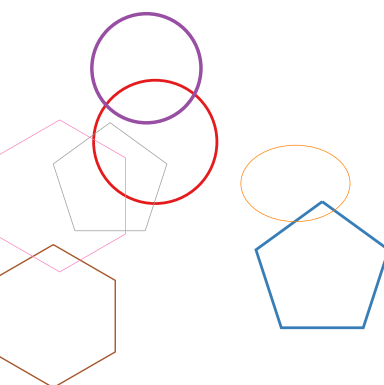[{"shape": "circle", "thickness": 2, "radius": 0.8, "center": [0.403, 0.631]}, {"shape": "pentagon", "thickness": 2, "radius": 0.91, "center": [0.837, 0.295]}, {"shape": "circle", "thickness": 2.5, "radius": 0.71, "center": [0.38, 0.823]}, {"shape": "oval", "thickness": 0.5, "radius": 0.71, "center": [0.767, 0.524]}, {"shape": "hexagon", "thickness": 1, "radius": 0.93, "center": [0.139, 0.179]}, {"shape": "hexagon", "thickness": 0.5, "radius": 0.99, "center": [0.155, 0.491]}, {"shape": "pentagon", "thickness": 0.5, "radius": 0.78, "center": [0.286, 0.526]}]